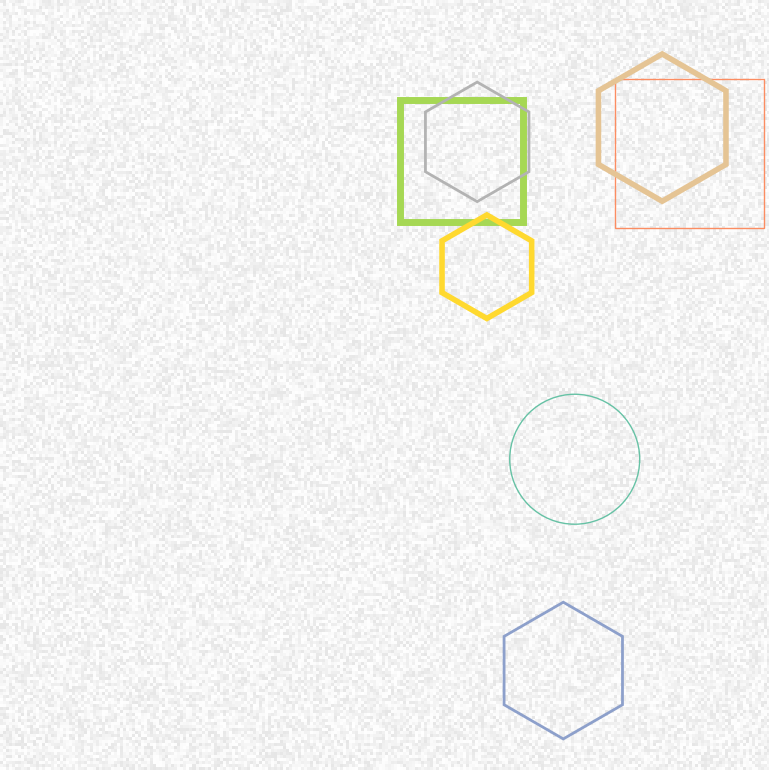[{"shape": "circle", "thickness": 0.5, "radius": 0.42, "center": [0.746, 0.404]}, {"shape": "square", "thickness": 0.5, "radius": 0.48, "center": [0.896, 0.8]}, {"shape": "hexagon", "thickness": 1, "radius": 0.44, "center": [0.732, 0.129]}, {"shape": "square", "thickness": 2.5, "radius": 0.4, "center": [0.599, 0.791]}, {"shape": "hexagon", "thickness": 2, "radius": 0.34, "center": [0.632, 0.654]}, {"shape": "hexagon", "thickness": 2, "radius": 0.48, "center": [0.86, 0.834]}, {"shape": "hexagon", "thickness": 1, "radius": 0.39, "center": [0.62, 0.816]}]